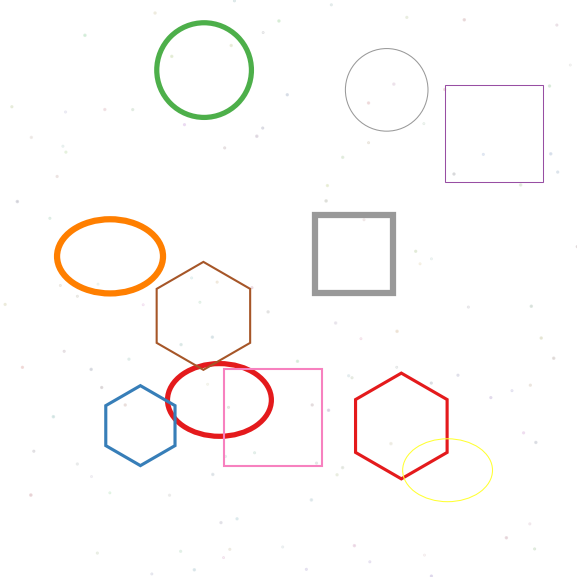[{"shape": "hexagon", "thickness": 1.5, "radius": 0.46, "center": [0.695, 0.261]}, {"shape": "oval", "thickness": 2.5, "radius": 0.45, "center": [0.38, 0.307]}, {"shape": "hexagon", "thickness": 1.5, "radius": 0.35, "center": [0.243, 0.262]}, {"shape": "circle", "thickness": 2.5, "radius": 0.41, "center": [0.353, 0.878]}, {"shape": "square", "thickness": 0.5, "radius": 0.42, "center": [0.855, 0.768]}, {"shape": "oval", "thickness": 3, "radius": 0.46, "center": [0.191, 0.555]}, {"shape": "oval", "thickness": 0.5, "radius": 0.39, "center": [0.775, 0.185]}, {"shape": "hexagon", "thickness": 1, "radius": 0.47, "center": [0.352, 0.452]}, {"shape": "square", "thickness": 1, "radius": 0.42, "center": [0.473, 0.276]}, {"shape": "circle", "thickness": 0.5, "radius": 0.36, "center": [0.67, 0.844]}, {"shape": "square", "thickness": 3, "radius": 0.34, "center": [0.614, 0.559]}]